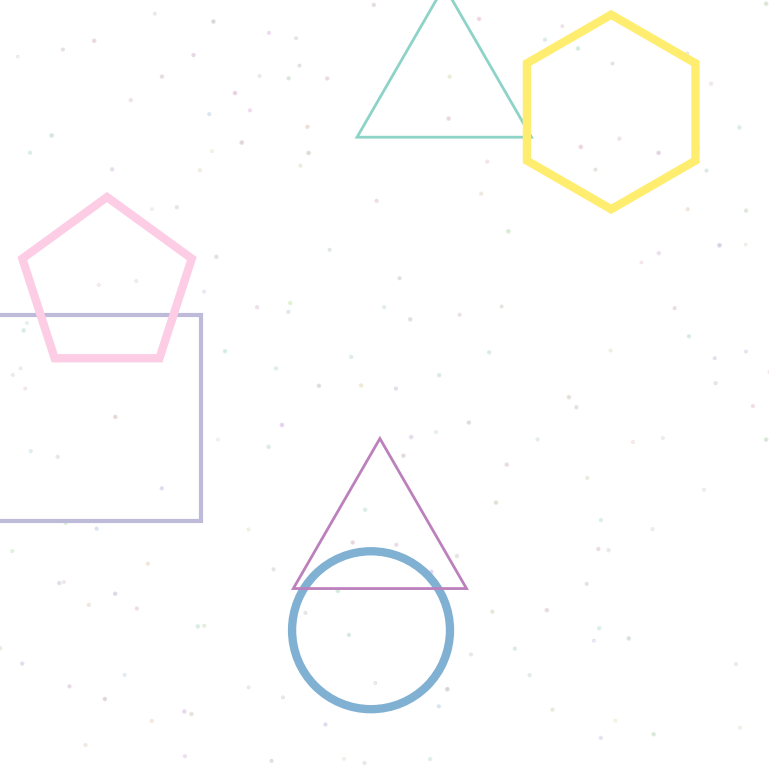[{"shape": "triangle", "thickness": 1, "radius": 0.65, "center": [0.577, 0.887]}, {"shape": "square", "thickness": 1.5, "radius": 0.67, "center": [0.127, 0.457]}, {"shape": "circle", "thickness": 3, "radius": 0.51, "center": [0.482, 0.182]}, {"shape": "pentagon", "thickness": 3, "radius": 0.58, "center": [0.139, 0.628]}, {"shape": "triangle", "thickness": 1, "radius": 0.65, "center": [0.493, 0.301]}, {"shape": "hexagon", "thickness": 3, "radius": 0.63, "center": [0.794, 0.855]}]